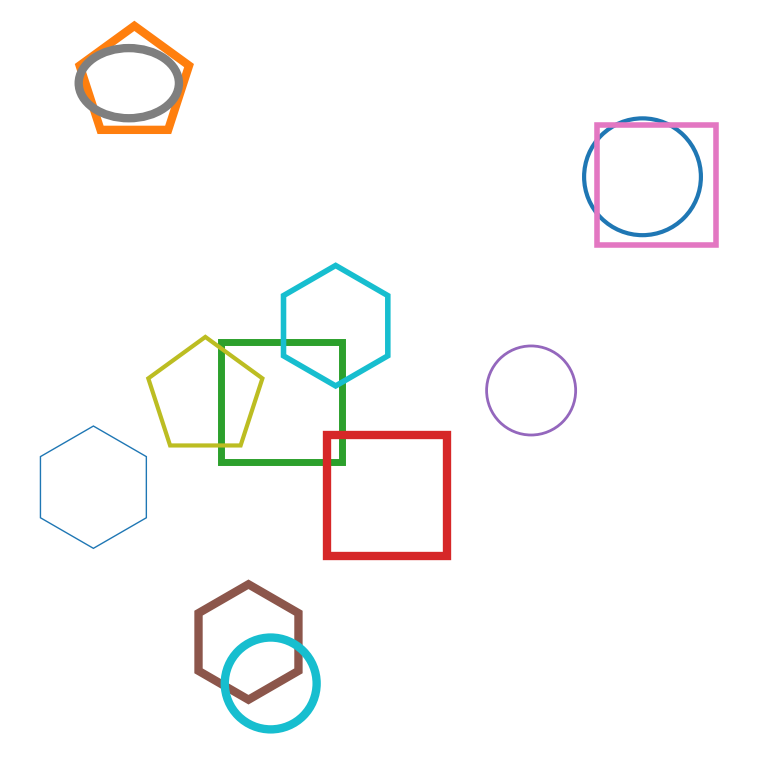[{"shape": "hexagon", "thickness": 0.5, "radius": 0.4, "center": [0.121, 0.367]}, {"shape": "circle", "thickness": 1.5, "radius": 0.38, "center": [0.834, 0.77]}, {"shape": "pentagon", "thickness": 3, "radius": 0.37, "center": [0.174, 0.892]}, {"shape": "square", "thickness": 2.5, "radius": 0.39, "center": [0.365, 0.477]}, {"shape": "square", "thickness": 3, "radius": 0.39, "center": [0.502, 0.356]}, {"shape": "circle", "thickness": 1, "radius": 0.29, "center": [0.69, 0.493]}, {"shape": "hexagon", "thickness": 3, "radius": 0.37, "center": [0.323, 0.166]}, {"shape": "square", "thickness": 2, "radius": 0.39, "center": [0.853, 0.76]}, {"shape": "oval", "thickness": 3, "radius": 0.33, "center": [0.167, 0.892]}, {"shape": "pentagon", "thickness": 1.5, "radius": 0.39, "center": [0.267, 0.485]}, {"shape": "circle", "thickness": 3, "radius": 0.3, "center": [0.352, 0.112]}, {"shape": "hexagon", "thickness": 2, "radius": 0.39, "center": [0.436, 0.577]}]